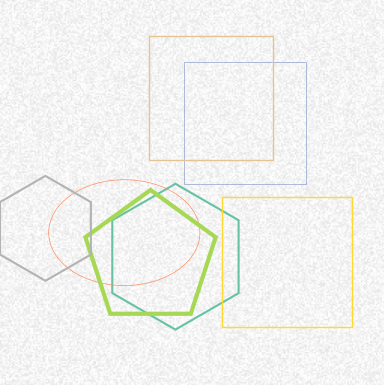[{"shape": "hexagon", "thickness": 1.5, "radius": 0.95, "center": [0.456, 0.333]}, {"shape": "oval", "thickness": 0.5, "radius": 0.98, "center": [0.323, 0.396]}, {"shape": "square", "thickness": 0.5, "radius": 0.79, "center": [0.636, 0.68]}, {"shape": "pentagon", "thickness": 3, "radius": 0.89, "center": [0.391, 0.329]}, {"shape": "square", "thickness": 1, "radius": 0.84, "center": [0.746, 0.319]}, {"shape": "square", "thickness": 1, "radius": 0.81, "center": [0.547, 0.746]}, {"shape": "hexagon", "thickness": 1.5, "radius": 0.68, "center": [0.118, 0.407]}]